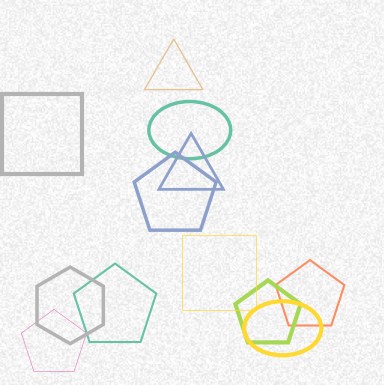[{"shape": "pentagon", "thickness": 1.5, "radius": 0.56, "center": [0.299, 0.203]}, {"shape": "oval", "thickness": 2.5, "radius": 0.53, "center": [0.493, 0.662]}, {"shape": "pentagon", "thickness": 1.5, "radius": 0.47, "center": [0.805, 0.231]}, {"shape": "triangle", "thickness": 2, "radius": 0.48, "center": [0.496, 0.557]}, {"shape": "pentagon", "thickness": 2.5, "radius": 0.56, "center": [0.455, 0.493]}, {"shape": "pentagon", "thickness": 0.5, "radius": 0.45, "center": [0.14, 0.107]}, {"shape": "pentagon", "thickness": 3, "radius": 0.45, "center": [0.696, 0.183]}, {"shape": "oval", "thickness": 3, "radius": 0.5, "center": [0.734, 0.147]}, {"shape": "square", "thickness": 0.5, "radius": 0.49, "center": [0.569, 0.292]}, {"shape": "triangle", "thickness": 1, "radius": 0.44, "center": [0.451, 0.811]}, {"shape": "square", "thickness": 3, "radius": 0.52, "center": [0.109, 0.652]}, {"shape": "hexagon", "thickness": 2.5, "radius": 0.5, "center": [0.182, 0.207]}]